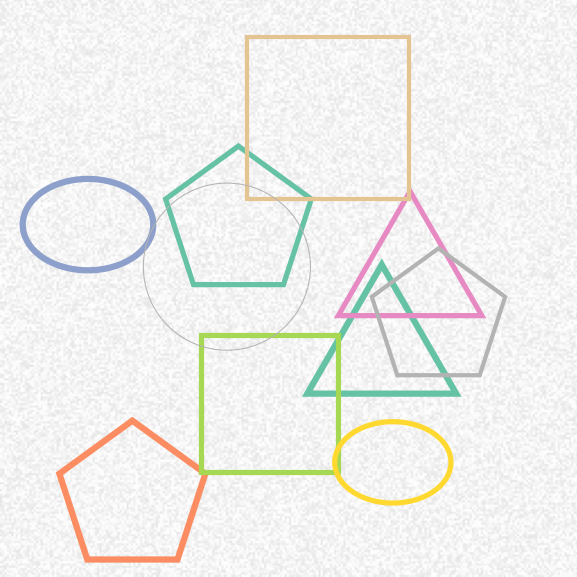[{"shape": "pentagon", "thickness": 2.5, "radius": 0.66, "center": [0.413, 0.614]}, {"shape": "triangle", "thickness": 3, "radius": 0.74, "center": [0.661, 0.392]}, {"shape": "pentagon", "thickness": 3, "radius": 0.66, "center": [0.229, 0.138]}, {"shape": "oval", "thickness": 3, "radius": 0.57, "center": [0.152, 0.61]}, {"shape": "triangle", "thickness": 2.5, "radius": 0.72, "center": [0.71, 0.524]}, {"shape": "square", "thickness": 2.5, "radius": 0.59, "center": [0.467, 0.301]}, {"shape": "oval", "thickness": 2.5, "radius": 0.5, "center": [0.68, 0.198]}, {"shape": "square", "thickness": 2, "radius": 0.7, "center": [0.568, 0.795]}, {"shape": "circle", "thickness": 0.5, "radius": 0.72, "center": [0.393, 0.537]}, {"shape": "pentagon", "thickness": 2, "radius": 0.61, "center": [0.759, 0.448]}]